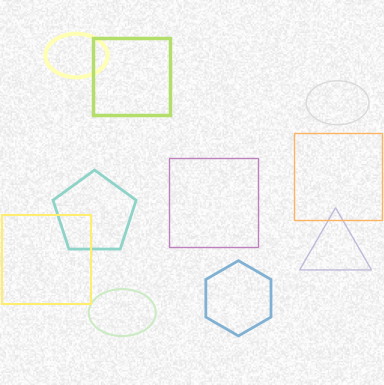[{"shape": "pentagon", "thickness": 2, "radius": 0.57, "center": [0.246, 0.445]}, {"shape": "oval", "thickness": 3, "radius": 0.4, "center": [0.199, 0.856]}, {"shape": "triangle", "thickness": 1, "radius": 0.54, "center": [0.872, 0.353]}, {"shape": "hexagon", "thickness": 2, "radius": 0.49, "center": [0.619, 0.225]}, {"shape": "square", "thickness": 1, "radius": 0.57, "center": [0.878, 0.541]}, {"shape": "square", "thickness": 2.5, "radius": 0.5, "center": [0.342, 0.802]}, {"shape": "oval", "thickness": 1, "radius": 0.41, "center": [0.877, 0.733]}, {"shape": "square", "thickness": 1, "radius": 0.58, "center": [0.554, 0.474]}, {"shape": "oval", "thickness": 1.5, "radius": 0.44, "center": [0.318, 0.188]}, {"shape": "square", "thickness": 1.5, "radius": 0.58, "center": [0.122, 0.326]}]